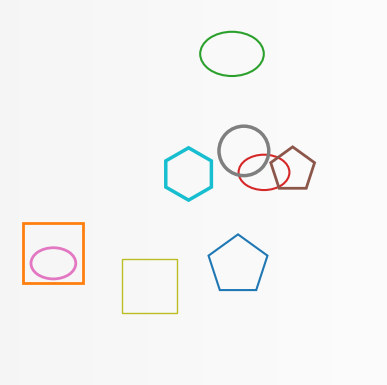[{"shape": "pentagon", "thickness": 1.5, "radius": 0.4, "center": [0.614, 0.311]}, {"shape": "square", "thickness": 2, "radius": 0.39, "center": [0.137, 0.342]}, {"shape": "oval", "thickness": 1.5, "radius": 0.41, "center": [0.599, 0.86]}, {"shape": "oval", "thickness": 1.5, "radius": 0.33, "center": [0.681, 0.552]}, {"shape": "pentagon", "thickness": 2, "radius": 0.3, "center": [0.755, 0.559]}, {"shape": "oval", "thickness": 2, "radius": 0.29, "center": [0.138, 0.316]}, {"shape": "circle", "thickness": 2.5, "radius": 0.32, "center": [0.629, 0.608]}, {"shape": "square", "thickness": 1, "radius": 0.35, "center": [0.386, 0.257]}, {"shape": "hexagon", "thickness": 2.5, "radius": 0.34, "center": [0.487, 0.548]}]